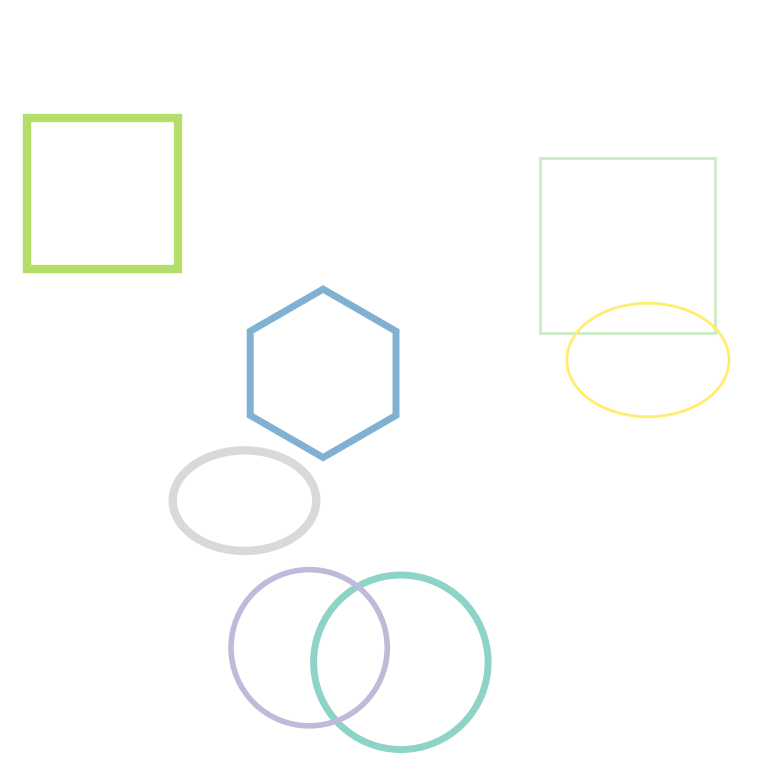[{"shape": "circle", "thickness": 2.5, "radius": 0.57, "center": [0.521, 0.14]}, {"shape": "circle", "thickness": 2, "radius": 0.51, "center": [0.401, 0.159]}, {"shape": "hexagon", "thickness": 2.5, "radius": 0.55, "center": [0.42, 0.515]}, {"shape": "square", "thickness": 3, "radius": 0.49, "center": [0.133, 0.749]}, {"shape": "oval", "thickness": 3, "radius": 0.47, "center": [0.318, 0.35]}, {"shape": "square", "thickness": 1, "radius": 0.57, "center": [0.815, 0.681]}, {"shape": "oval", "thickness": 1, "radius": 0.53, "center": [0.841, 0.532]}]